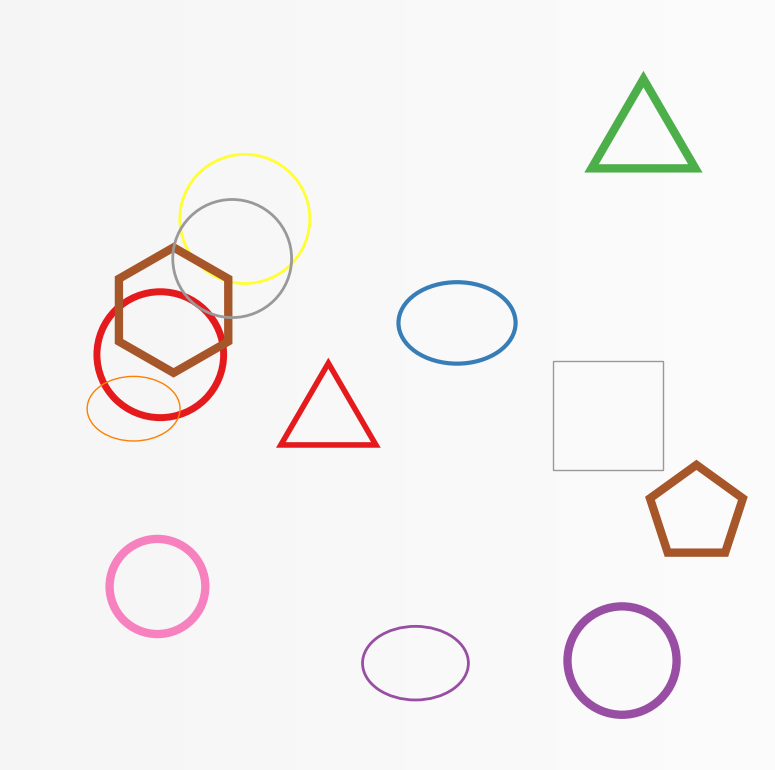[{"shape": "circle", "thickness": 2.5, "radius": 0.41, "center": [0.207, 0.539]}, {"shape": "triangle", "thickness": 2, "radius": 0.35, "center": [0.424, 0.458]}, {"shape": "oval", "thickness": 1.5, "radius": 0.38, "center": [0.59, 0.581]}, {"shape": "triangle", "thickness": 3, "radius": 0.39, "center": [0.83, 0.82]}, {"shape": "circle", "thickness": 3, "radius": 0.35, "center": [0.803, 0.142]}, {"shape": "oval", "thickness": 1, "radius": 0.34, "center": [0.536, 0.139]}, {"shape": "oval", "thickness": 0.5, "radius": 0.3, "center": [0.172, 0.469]}, {"shape": "circle", "thickness": 1, "radius": 0.42, "center": [0.316, 0.716]}, {"shape": "pentagon", "thickness": 3, "radius": 0.32, "center": [0.899, 0.333]}, {"shape": "hexagon", "thickness": 3, "radius": 0.41, "center": [0.224, 0.597]}, {"shape": "circle", "thickness": 3, "radius": 0.31, "center": [0.203, 0.238]}, {"shape": "square", "thickness": 0.5, "radius": 0.35, "center": [0.784, 0.46]}, {"shape": "circle", "thickness": 1, "radius": 0.38, "center": [0.3, 0.664]}]